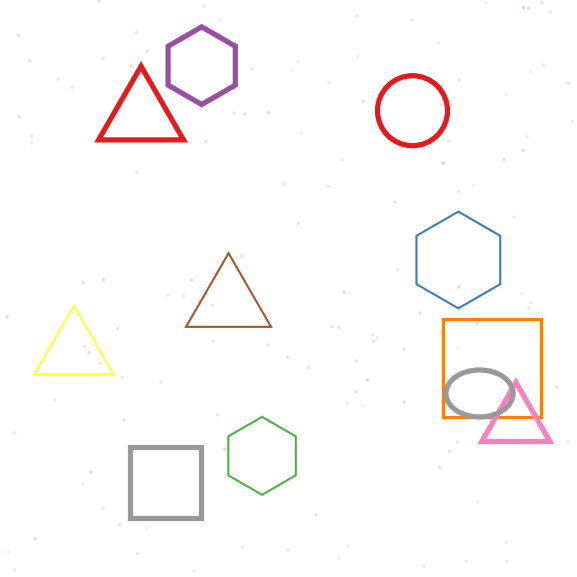[{"shape": "circle", "thickness": 2.5, "radius": 0.3, "center": [0.714, 0.807]}, {"shape": "triangle", "thickness": 2.5, "radius": 0.42, "center": [0.244, 0.799]}, {"shape": "hexagon", "thickness": 1, "radius": 0.42, "center": [0.794, 0.549]}, {"shape": "hexagon", "thickness": 1, "radius": 0.34, "center": [0.454, 0.21]}, {"shape": "hexagon", "thickness": 2.5, "radius": 0.34, "center": [0.349, 0.885]}, {"shape": "square", "thickness": 1.5, "radius": 0.42, "center": [0.852, 0.362]}, {"shape": "triangle", "thickness": 1, "radius": 0.4, "center": [0.128, 0.391]}, {"shape": "triangle", "thickness": 1, "radius": 0.43, "center": [0.396, 0.476]}, {"shape": "triangle", "thickness": 2.5, "radius": 0.34, "center": [0.893, 0.269]}, {"shape": "oval", "thickness": 2.5, "radius": 0.29, "center": [0.83, 0.318]}, {"shape": "square", "thickness": 2.5, "radius": 0.31, "center": [0.286, 0.163]}]